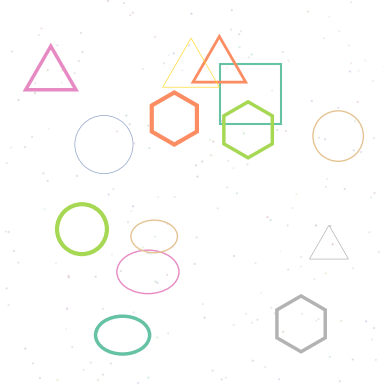[{"shape": "square", "thickness": 1.5, "radius": 0.39, "center": [0.651, 0.756]}, {"shape": "oval", "thickness": 2.5, "radius": 0.35, "center": [0.318, 0.13]}, {"shape": "triangle", "thickness": 2, "radius": 0.4, "center": [0.57, 0.826]}, {"shape": "hexagon", "thickness": 3, "radius": 0.34, "center": [0.453, 0.692]}, {"shape": "circle", "thickness": 0.5, "radius": 0.38, "center": [0.27, 0.625]}, {"shape": "oval", "thickness": 1, "radius": 0.4, "center": [0.384, 0.294]}, {"shape": "triangle", "thickness": 2.5, "radius": 0.38, "center": [0.132, 0.805]}, {"shape": "hexagon", "thickness": 2.5, "radius": 0.36, "center": [0.644, 0.663]}, {"shape": "circle", "thickness": 3, "radius": 0.32, "center": [0.213, 0.405]}, {"shape": "triangle", "thickness": 0.5, "radius": 0.42, "center": [0.496, 0.816]}, {"shape": "circle", "thickness": 1, "radius": 0.33, "center": [0.878, 0.647]}, {"shape": "oval", "thickness": 1, "radius": 0.3, "center": [0.4, 0.386]}, {"shape": "hexagon", "thickness": 2.5, "radius": 0.36, "center": [0.782, 0.159]}, {"shape": "triangle", "thickness": 0.5, "radius": 0.29, "center": [0.854, 0.356]}]